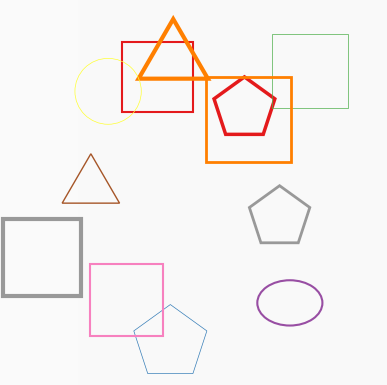[{"shape": "square", "thickness": 1.5, "radius": 0.46, "center": [0.406, 0.801]}, {"shape": "pentagon", "thickness": 2.5, "radius": 0.41, "center": [0.631, 0.718]}, {"shape": "pentagon", "thickness": 0.5, "radius": 0.5, "center": [0.44, 0.11]}, {"shape": "square", "thickness": 0.5, "radius": 0.49, "center": [0.8, 0.816]}, {"shape": "oval", "thickness": 1.5, "radius": 0.42, "center": [0.748, 0.213]}, {"shape": "square", "thickness": 2, "radius": 0.55, "center": [0.641, 0.689]}, {"shape": "triangle", "thickness": 3, "radius": 0.52, "center": [0.447, 0.847]}, {"shape": "circle", "thickness": 0.5, "radius": 0.43, "center": [0.279, 0.763]}, {"shape": "triangle", "thickness": 1, "radius": 0.43, "center": [0.234, 0.515]}, {"shape": "square", "thickness": 1.5, "radius": 0.47, "center": [0.327, 0.221]}, {"shape": "square", "thickness": 3, "radius": 0.5, "center": [0.108, 0.332]}, {"shape": "pentagon", "thickness": 2, "radius": 0.41, "center": [0.722, 0.436]}]